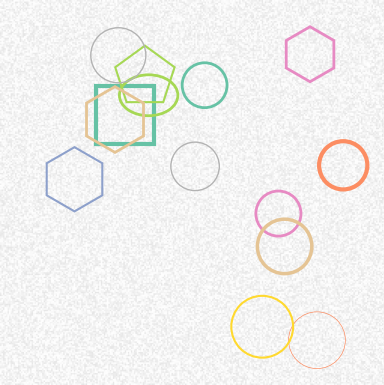[{"shape": "circle", "thickness": 2, "radius": 0.29, "center": [0.531, 0.779]}, {"shape": "square", "thickness": 3, "radius": 0.37, "center": [0.324, 0.701]}, {"shape": "circle", "thickness": 3, "radius": 0.31, "center": [0.891, 0.571]}, {"shape": "circle", "thickness": 0.5, "radius": 0.37, "center": [0.823, 0.116]}, {"shape": "hexagon", "thickness": 1.5, "radius": 0.42, "center": [0.194, 0.534]}, {"shape": "hexagon", "thickness": 2, "radius": 0.36, "center": [0.805, 0.859]}, {"shape": "circle", "thickness": 2, "radius": 0.29, "center": [0.723, 0.445]}, {"shape": "pentagon", "thickness": 1.5, "radius": 0.41, "center": [0.376, 0.8]}, {"shape": "oval", "thickness": 2, "radius": 0.38, "center": [0.386, 0.753]}, {"shape": "circle", "thickness": 1.5, "radius": 0.4, "center": [0.681, 0.151]}, {"shape": "hexagon", "thickness": 2, "radius": 0.43, "center": [0.299, 0.69]}, {"shape": "circle", "thickness": 2.5, "radius": 0.35, "center": [0.739, 0.36]}, {"shape": "circle", "thickness": 1, "radius": 0.31, "center": [0.507, 0.568]}, {"shape": "circle", "thickness": 1, "radius": 0.36, "center": [0.307, 0.856]}]